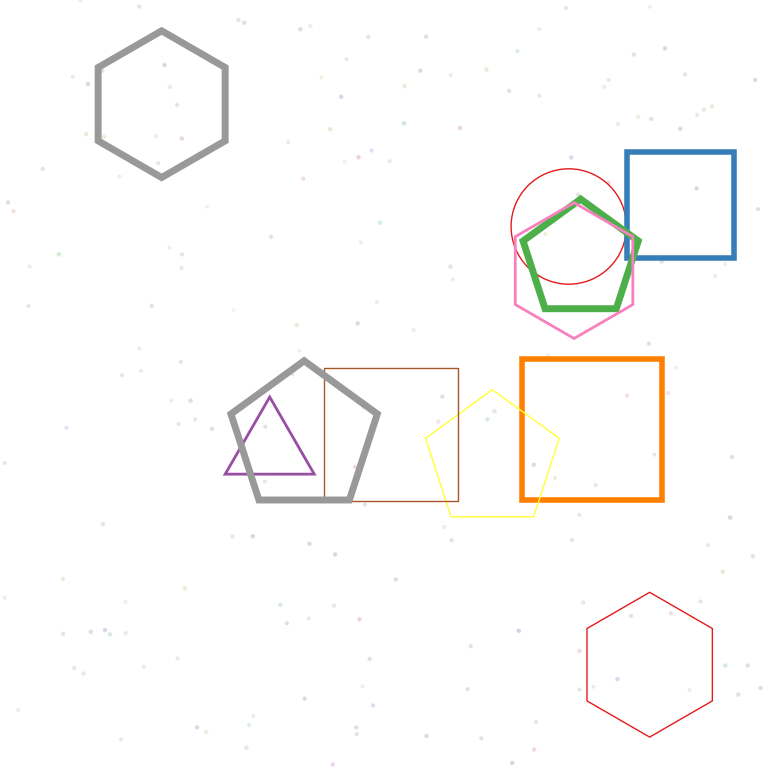[{"shape": "hexagon", "thickness": 0.5, "radius": 0.47, "center": [0.844, 0.137]}, {"shape": "circle", "thickness": 0.5, "radius": 0.37, "center": [0.739, 0.706]}, {"shape": "square", "thickness": 2, "radius": 0.35, "center": [0.884, 0.734]}, {"shape": "pentagon", "thickness": 2.5, "radius": 0.39, "center": [0.754, 0.663]}, {"shape": "triangle", "thickness": 1, "radius": 0.33, "center": [0.35, 0.418]}, {"shape": "square", "thickness": 2, "radius": 0.46, "center": [0.769, 0.443]}, {"shape": "pentagon", "thickness": 0.5, "radius": 0.46, "center": [0.639, 0.403]}, {"shape": "square", "thickness": 0.5, "radius": 0.43, "center": [0.508, 0.436]}, {"shape": "hexagon", "thickness": 1, "radius": 0.44, "center": [0.746, 0.649]}, {"shape": "hexagon", "thickness": 2.5, "radius": 0.48, "center": [0.21, 0.865]}, {"shape": "pentagon", "thickness": 2.5, "radius": 0.5, "center": [0.395, 0.431]}]